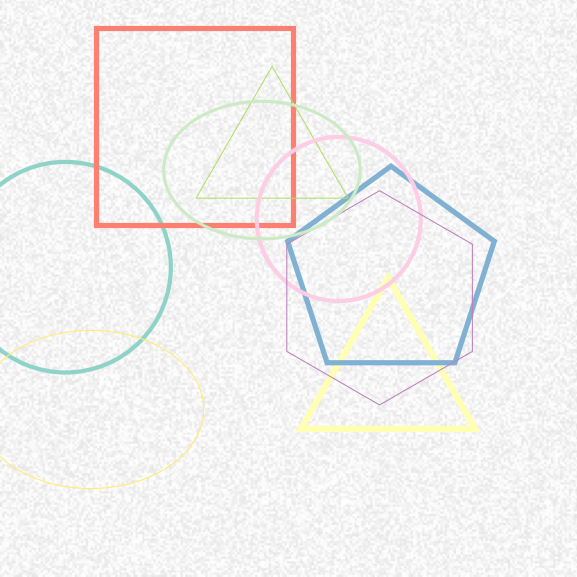[{"shape": "circle", "thickness": 2, "radius": 0.91, "center": [0.113, 0.536]}, {"shape": "triangle", "thickness": 3, "radius": 0.87, "center": [0.672, 0.344]}, {"shape": "square", "thickness": 2.5, "radius": 0.85, "center": [0.337, 0.781]}, {"shape": "pentagon", "thickness": 2.5, "radius": 0.94, "center": [0.677, 0.523]}, {"shape": "triangle", "thickness": 0.5, "radius": 0.76, "center": [0.471, 0.732]}, {"shape": "circle", "thickness": 2, "radius": 0.71, "center": [0.587, 0.62]}, {"shape": "hexagon", "thickness": 0.5, "radius": 0.93, "center": [0.657, 0.483]}, {"shape": "oval", "thickness": 1.5, "radius": 0.85, "center": [0.454, 0.705]}, {"shape": "oval", "thickness": 0.5, "radius": 0.98, "center": [0.157, 0.29]}]